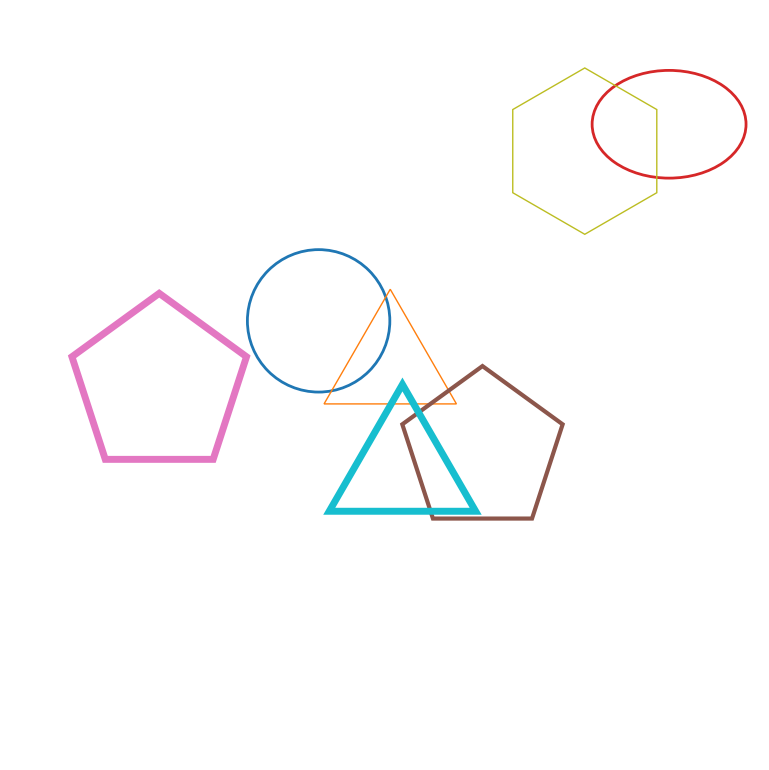[{"shape": "circle", "thickness": 1, "radius": 0.46, "center": [0.414, 0.583]}, {"shape": "triangle", "thickness": 0.5, "radius": 0.5, "center": [0.507, 0.525]}, {"shape": "oval", "thickness": 1, "radius": 0.5, "center": [0.869, 0.839]}, {"shape": "pentagon", "thickness": 1.5, "radius": 0.55, "center": [0.627, 0.415]}, {"shape": "pentagon", "thickness": 2.5, "radius": 0.6, "center": [0.207, 0.5]}, {"shape": "hexagon", "thickness": 0.5, "radius": 0.54, "center": [0.759, 0.804]}, {"shape": "triangle", "thickness": 2.5, "radius": 0.55, "center": [0.523, 0.391]}]